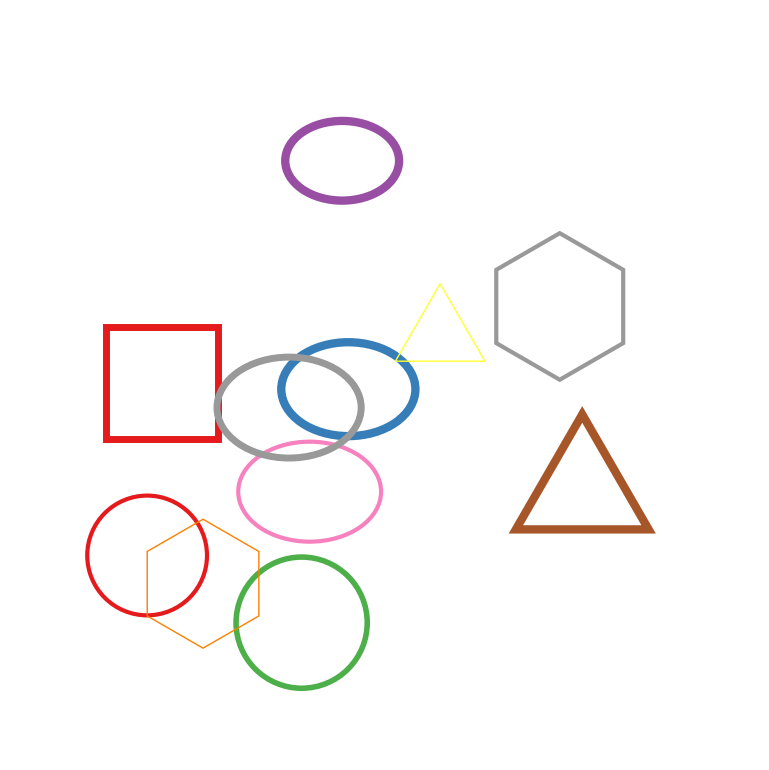[{"shape": "circle", "thickness": 1.5, "radius": 0.39, "center": [0.191, 0.279]}, {"shape": "square", "thickness": 2.5, "radius": 0.36, "center": [0.211, 0.502]}, {"shape": "oval", "thickness": 3, "radius": 0.44, "center": [0.452, 0.495]}, {"shape": "circle", "thickness": 2, "radius": 0.43, "center": [0.392, 0.191]}, {"shape": "oval", "thickness": 3, "radius": 0.37, "center": [0.444, 0.791]}, {"shape": "hexagon", "thickness": 0.5, "radius": 0.42, "center": [0.264, 0.242]}, {"shape": "triangle", "thickness": 0.5, "radius": 0.34, "center": [0.572, 0.564]}, {"shape": "triangle", "thickness": 3, "radius": 0.5, "center": [0.756, 0.362]}, {"shape": "oval", "thickness": 1.5, "radius": 0.46, "center": [0.402, 0.361]}, {"shape": "hexagon", "thickness": 1.5, "radius": 0.48, "center": [0.727, 0.602]}, {"shape": "oval", "thickness": 2.5, "radius": 0.47, "center": [0.375, 0.471]}]